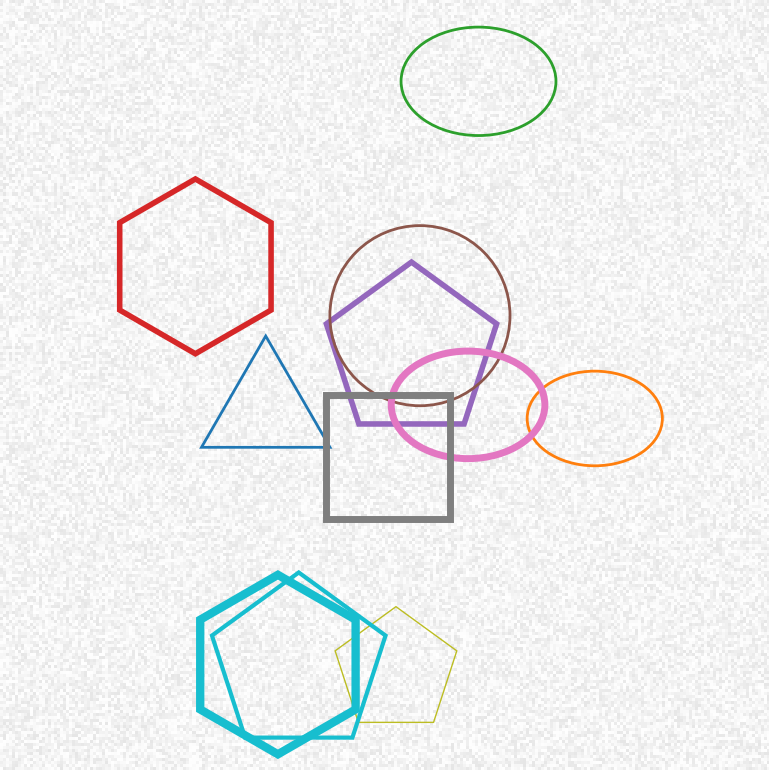[{"shape": "triangle", "thickness": 1, "radius": 0.48, "center": [0.345, 0.467]}, {"shape": "oval", "thickness": 1, "radius": 0.44, "center": [0.772, 0.457]}, {"shape": "oval", "thickness": 1, "radius": 0.5, "center": [0.621, 0.894]}, {"shape": "hexagon", "thickness": 2, "radius": 0.57, "center": [0.254, 0.654]}, {"shape": "pentagon", "thickness": 2, "radius": 0.58, "center": [0.534, 0.543]}, {"shape": "circle", "thickness": 1, "radius": 0.58, "center": [0.545, 0.59]}, {"shape": "oval", "thickness": 2.5, "radius": 0.5, "center": [0.608, 0.474]}, {"shape": "square", "thickness": 2.5, "radius": 0.4, "center": [0.504, 0.407]}, {"shape": "pentagon", "thickness": 0.5, "radius": 0.42, "center": [0.514, 0.129]}, {"shape": "pentagon", "thickness": 1.5, "radius": 0.59, "center": [0.388, 0.138]}, {"shape": "hexagon", "thickness": 3, "radius": 0.58, "center": [0.361, 0.137]}]